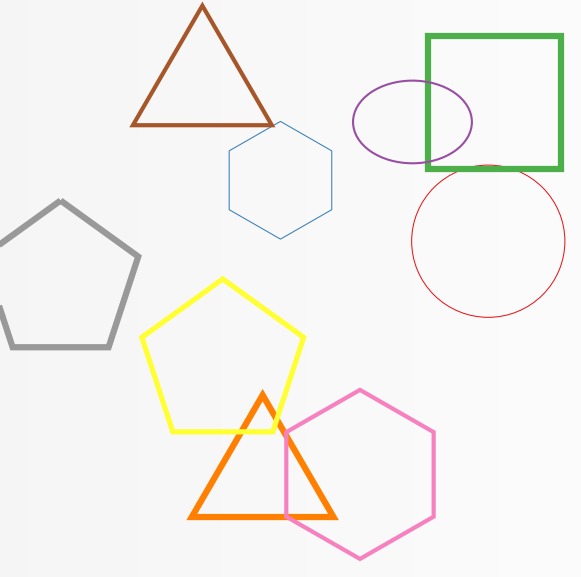[{"shape": "circle", "thickness": 0.5, "radius": 0.66, "center": [0.84, 0.581]}, {"shape": "hexagon", "thickness": 0.5, "radius": 0.51, "center": [0.483, 0.687]}, {"shape": "square", "thickness": 3, "radius": 0.58, "center": [0.851, 0.821]}, {"shape": "oval", "thickness": 1, "radius": 0.51, "center": [0.71, 0.788]}, {"shape": "triangle", "thickness": 3, "radius": 0.7, "center": [0.452, 0.174]}, {"shape": "pentagon", "thickness": 2.5, "radius": 0.73, "center": [0.383, 0.37]}, {"shape": "triangle", "thickness": 2, "radius": 0.69, "center": [0.348, 0.851]}, {"shape": "hexagon", "thickness": 2, "radius": 0.73, "center": [0.619, 0.178]}, {"shape": "pentagon", "thickness": 3, "radius": 0.7, "center": [0.104, 0.511]}]